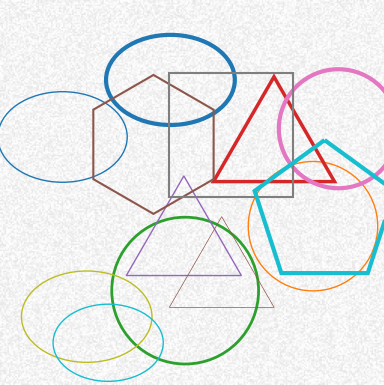[{"shape": "oval", "thickness": 3, "radius": 0.84, "center": [0.443, 0.792]}, {"shape": "oval", "thickness": 1, "radius": 0.84, "center": [0.162, 0.644]}, {"shape": "circle", "thickness": 1, "radius": 0.84, "center": [0.813, 0.413]}, {"shape": "circle", "thickness": 2, "radius": 0.95, "center": [0.481, 0.245]}, {"shape": "triangle", "thickness": 2.5, "radius": 0.91, "center": [0.712, 0.619]}, {"shape": "triangle", "thickness": 1, "radius": 0.86, "center": [0.478, 0.371]}, {"shape": "hexagon", "thickness": 1.5, "radius": 0.9, "center": [0.399, 0.625]}, {"shape": "triangle", "thickness": 0.5, "radius": 0.79, "center": [0.576, 0.28]}, {"shape": "circle", "thickness": 3, "radius": 0.77, "center": [0.879, 0.666]}, {"shape": "square", "thickness": 1.5, "radius": 0.81, "center": [0.599, 0.65]}, {"shape": "oval", "thickness": 1, "radius": 0.85, "center": [0.225, 0.177]}, {"shape": "pentagon", "thickness": 3, "radius": 0.95, "center": [0.843, 0.445]}, {"shape": "oval", "thickness": 1, "radius": 0.72, "center": [0.281, 0.11]}]